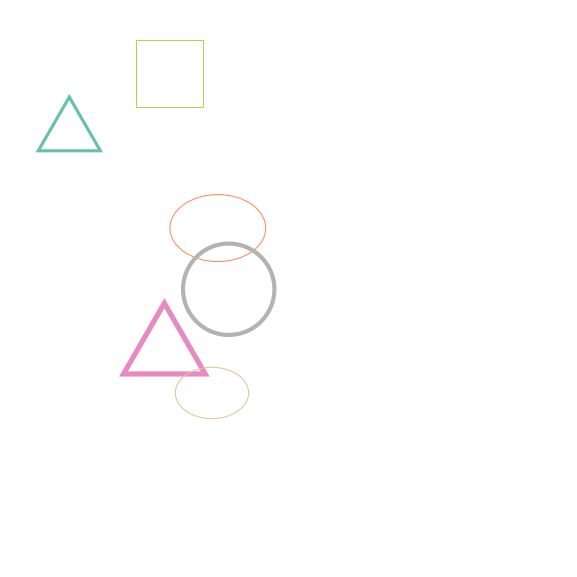[{"shape": "triangle", "thickness": 1.5, "radius": 0.31, "center": [0.12, 0.769]}, {"shape": "oval", "thickness": 0.5, "radius": 0.41, "center": [0.377, 0.604]}, {"shape": "triangle", "thickness": 2.5, "radius": 0.41, "center": [0.285, 0.392]}, {"shape": "square", "thickness": 0.5, "radius": 0.29, "center": [0.294, 0.871]}, {"shape": "oval", "thickness": 0.5, "radius": 0.32, "center": [0.367, 0.319]}, {"shape": "circle", "thickness": 2, "radius": 0.4, "center": [0.396, 0.498]}]